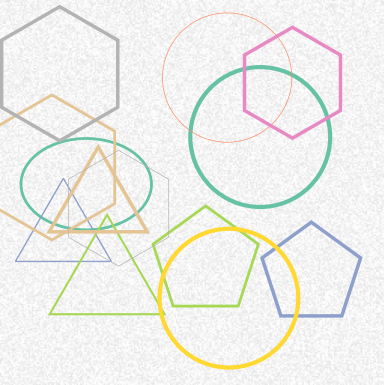[{"shape": "circle", "thickness": 3, "radius": 0.91, "center": [0.676, 0.644]}, {"shape": "oval", "thickness": 2, "radius": 0.85, "center": [0.224, 0.522]}, {"shape": "circle", "thickness": 0.5, "radius": 0.84, "center": [0.59, 0.798]}, {"shape": "triangle", "thickness": 1, "radius": 0.72, "center": [0.165, 0.393]}, {"shape": "pentagon", "thickness": 2.5, "radius": 0.67, "center": [0.809, 0.288]}, {"shape": "hexagon", "thickness": 2.5, "radius": 0.72, "center": [0.76, 0.785]}, {"shape": "pentagon", "thickness": 2, "radius": 0.72, "center": [0.534, 0.321]}, {"shape": "triangle", "thickness": 1.5, "radius": 0.86, "center": [0.278, 0.27]}, {"shape": "circle", "thickness": 3, "radius": 0.9, "center": [0.595, 0.226]}, {"shape": "triangle", "thickness": 2.5, "radius": 0.73, "center": [0.255, 0.471]}, {"shape": "hexagon", "thickness": 2, "radius": 0.94, "center": [0.135, 0.565]}, {"shape": "hexagon", "thickness": 2.5, "radius": 0.87, "center": [0.155, 0.808]}, {"shape": "hexagon", "thickness": 0.5, "radius": 0.75, "center": [0.308, 0.459]}]